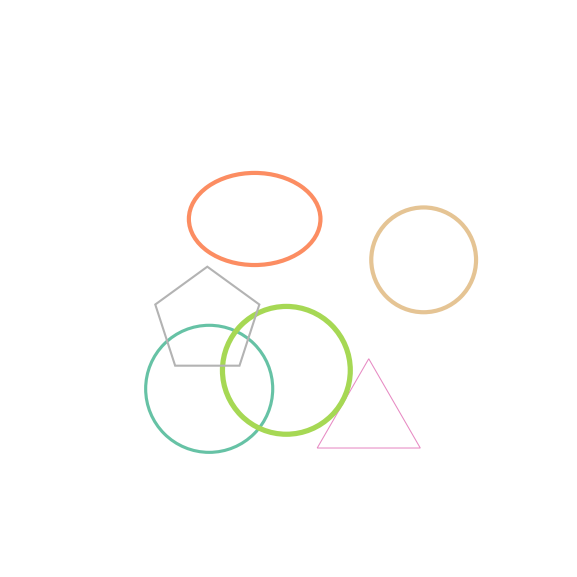[{"shape": "circle", "thickness": 1.5, "radius": 0.55, "center": [0.362, 0.326]}, {"shape": "oval", "thickness": 2, "radius": 0.57, "center": [0.441, 0.62]}, {"shape": "triangle", "thickness": 0.5, "radius": 0.52, "center": [0.639, 0.275]}, {"shape": "circle", "thickness": 2.5, "radius": 0.55, "center": [0.496, 0.358]}, {"shape": "circle", "thickness": 2, "radius": 0.45, "center": [0.734, 0.549]}, {"shape": "pentagon", "thickness": 1, "radius": 0.47, "center": [0.359, 0.443]}]